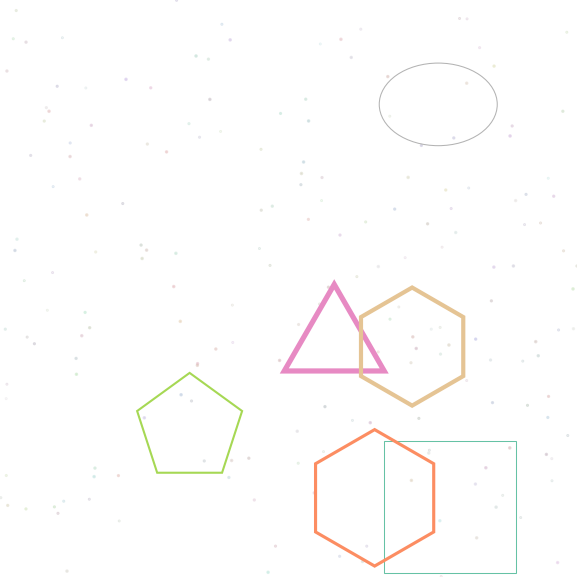[{"shape": "square", "thickness": 0.5, "radius": 0.57, "center": [0.779, 0.12]}, {"shape": "hexagon", "thickness": 1.5, "radius": 0.59, "center": [0.649, 0.137]}, {"shape": "triangle", "thickness": 2.5, "radius": 0.5, "center": [0.579, 0.407]}, {"shape": "pentagon", "thickness": 1, "radius": 0.48, "center": [0.328, 0.258]}, {"shape": "hexagon", "thickness": 2, "radius": 0.51, "center": [0.714, 0.399]}, {"shape": "oval", "thickness": 0.5, "radius": 0.51, "center": [0.759, 0.818]}]